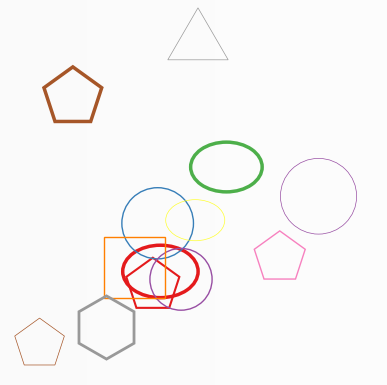[{"shape": "oval", "thickness": 2.5, "radius": 0.49, "center": [0.414, 0.295]}, {"shape": "pentagon", "thickness": 1.5, "radius": 0.36, "center": [0.394, 0.259]}, {"shape": "circle", "thickness": 1, "radius": 0.46, "center": [0.407, 0.42]}, {"shape": "oval", "thickness": 2.5, "radius": 0.46, "center": [0.584, 0.566]}, {"shape": "circle", "thickness": 0.5, "radius": 0.49, "center": [0.822, 0.49]}, {"shape": "circle", "thickness": 1, "radius": 0.4, "center": [0.467, 0.275]}, {"shape": "square", "thickness": 1, "radius": 0.4, "center": [0.347, 0.305]}, {"shape": "oval", "thickness": 0.5, "radius": 0.38, "center": [0.504, 0.428]}, {"shape": "pentagon", "thickness": 2.5, "radius": 0.39, "center": [0.188, 0.748]}, {"shape": "pentagon", "thickness": 0.5, "radius": 0.34, "center": [0.102, 0.106]}, {"shape": "pentagon", "thickness": 1, "radius": 0.35, "center": [0.722, 0.331]}, {"shape": "hexagon", "thickness": 2, "radius": 0.41, "center": [0.275, 0.149]}, {"shape": "triangle", "thickness": 0.5, "radius": 0.45, "center": [0.511, 0.89]}]